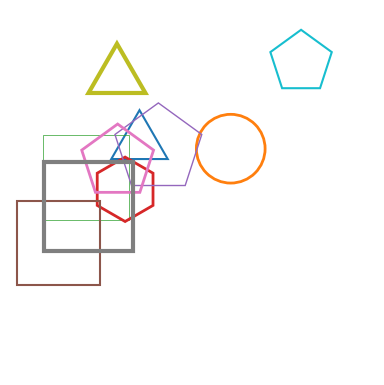[{"shape": "triangle", "thickness": 1.5, "radius": 0.42, "center": [0.362, 0.629]}, {"shape": "circle", "thickness": 2, "radius": 0.45, "center": [0.599, 0.614]}, {"shape": "square", "thickness": 0.5, "radius": 0.55, "center": [0.224, 0.54]}, {"shape": "hexagon", "thickness": 2, "radius": 0.42, "center": [0.325, 0.508]}, {"shape": "pentagon", "thickness": 1, "radius": 0.59, "center": [0.411, 0.614]}, {"shape": "square", "thickness": 1.5, "radius": 0.54, "center": [0.152, 0.369]}, {"shape": "pentagon", "thickness": 2, "radius": 0.49, "center": [0.306, 0.58]}, {"shape": "square", "thickness": 3, "radius": 0.58, "center": [0.229, 0.463]}, {"shape": "triangle", "thickness": 3, "radius": 0.43, "center": [0.304, 0.801]}, {"shape": "pentagon", "thickness": 1.5, "radius": 0.42, "center": [0.782, 0.839]}]